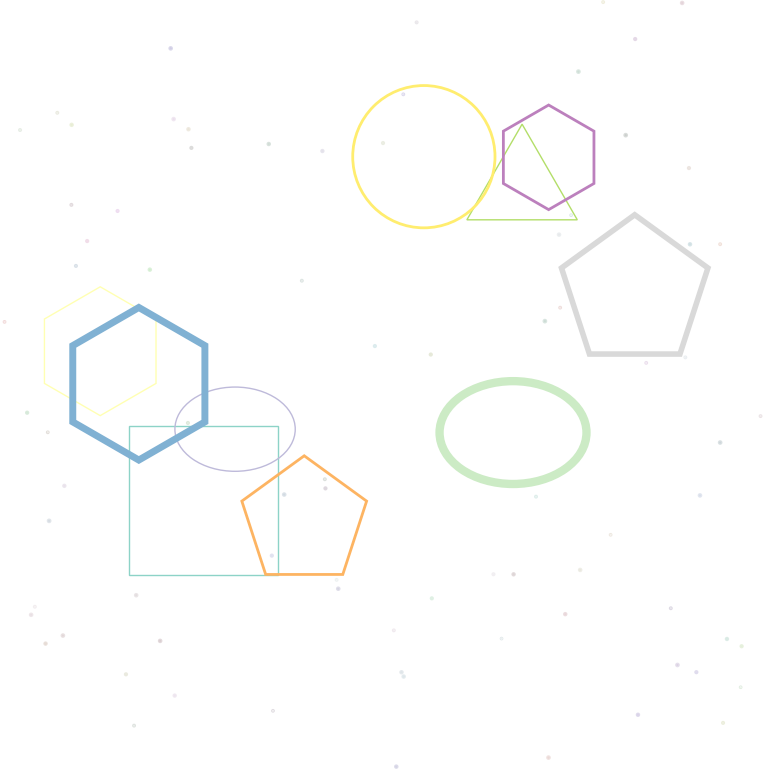[{"shape": "square", "thickness": 0.5, "radius": 0.48, "center": [0.264, 0.35]}, {"shape": "hexagon", "thickness": 0.5, "radius": 0.42, "center": [0.13, 0.544]}, {"shape": "oval", "thickness": 0.5, "radius": 0.39, "center": [0.305, 0.443]}, {"shape": "hexagon", "thickness": 2.5, "radius": 0.5, "center": [0.18, 0.502]}, {"shape": "pentagon", "thickness": 1, "radius": 0.43, "center": [0.395, 0.323]}, {"shape": "triangle", "thickness": 0.5, "radius": 0.41, "center": [0.678, 0.756]}, {"shape": "pentagon", "thickness": 2, "radius": 0.5, "center": [0.824, 0.621]}, {"shape": "hexagon", "thickness": 1, "radius": 0.34, "center": [0.713, 0.796]}, {"shape": "oval", "thickness": 3, "radius": 0.48, "center": [0.666, 0.438]}, {"shape": "circle", "thickness": 1, "radius": 0.46, "center": [0.55, 0.797]}]